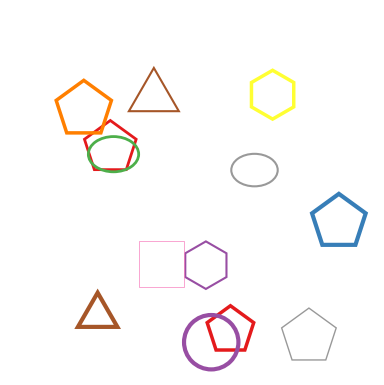[{"shape": "pentagon", "thickness": 2, "radius": 0.35, "center": [0.287, 0.616]}, {"shape": "pentagon", "thickness": 2.5, "radius": 0.32, "center": [0.599, 0.142]}, {"shape": "pentagon", "thickness": 3, "radius": 0.37, "center": [0.88, 0.423]}, {"shape": "oval", "thickness": 2, "radius": 0.33, "center": [0.295, 0.6]}, {"shape": "circle", "thickness": 3, "radius": 0.35, "center": [0.549, 0.111]}, {"shape": "hexagon", "thickness": 1.5, "radius": 0.31, "center": [0.535, 0.311]}, {"shape": "pentagon", "thickness": 2.5, "radius": 0.38, "center": [0.218, 0.716]}, {"shape": "hexagon", "thickness": 2.5, "radius": 0.32, "center": [0.708, 0.754]}, {"shape": "triangle", "thickness": 3, "radius": 0.3, "center": [0.254, 0.181]}, {"shape": "triangle", "thickness": 1.5, "radius": 0.37, "center": [0.4, 0.749]}, {"shape": "square", "thickness": 0.5, "radius": 0.3, "center": [0.419, 0.314]}, {"shape": "oval", "thickness": 1.5, "radius": 0.3, "center": [0.661, 0.558]}, {"shape": "pentagon", "thickness": 1, "radius": 0.37, "center": [0.802, 0.125]}]